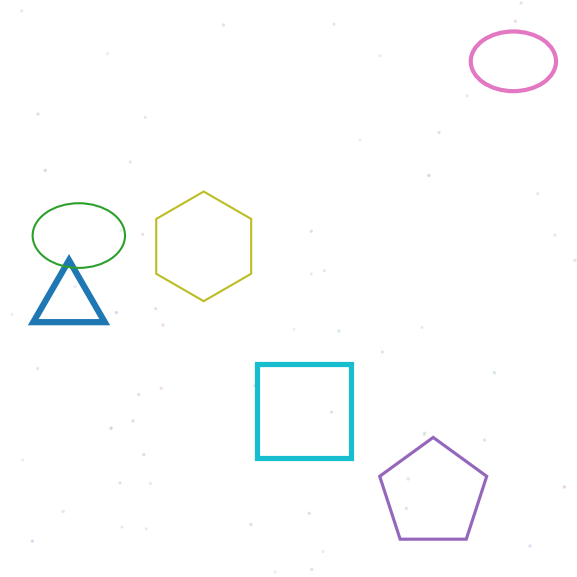[{"shape": "triangle", "thickness": 3, "radius": 0.36, "center": [0.119, 0.477]}, {"shape": "oval", "thickness": 1, "radius": 0.4, "center": [0.136, 0.591]}, {"shape": "pentagon", "thickness": 1.5, "radius": 0.49, "center": [0.75, 0.144]}, {"shape": "oval", "thickness": 2, "radius": 0.37, "center": [0.889, 0.893]}, {"shape": "hexagon", "thickness": 1, "radius": 0.47, "center": [0.353, 0.573]}, {"shape": "square", "thickness": 2.5, "radius": 0.41, "center": [0.526, 0.287]}]